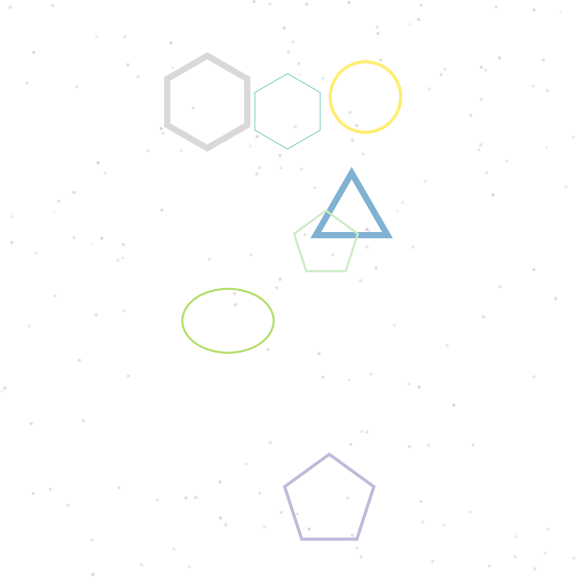[{"shape": "hexagon", "thickness": 0.5, "radius": 0.33, "center": [0.498, 0.806]}, {"shape": "pentagon", "thickness": 1.5, "radius": 0.41, "center": [0.57, 0.131]}, {"shape": "triangle", "thickness": 3, "radius": 0.36, "center": [0.609, 0.628]}, {"shape": "oval", "thickness": 1, "radius": 0.4, "center": [0.395, 0.444]}, {"shape": "hexagon", "thickness": 3, "radius": 0.4, "center": [0.359, 0.823]}, {"shape": "pentagon", "thickness": 1, "radius": 0.29, "center": [0.564, 0.576]}, {"shape": "circle", "thickness": 1.5, "radius": 0.31, "center": [0.633, 0.831]}]